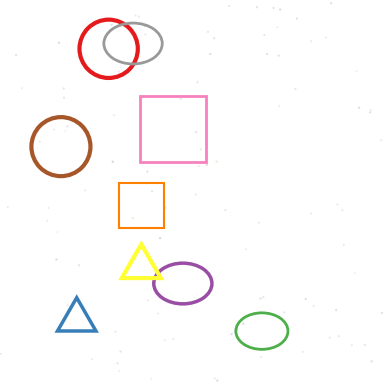[{"shape": "circle", "thickness": 3, "radius": 0.38, "center": [0.282, 0.873]}, {"shape": "triangle", "thickness": 2.5, "radius": 0.29, "center": [0.199, 0.169]}, {"shape": "oval", "thickness": 2, "radius": 0.34, "center": [0.68, 0.14]}, {"shape": "oval", "thickness": 2.5, "radius": 0.38, "center": [0.475, 0.264]}, {"shape": "square", "thickness": 1.5, "radius": 0.29, "center": [0.368, 0.467]}, {"shape": "triangle", "thickness": 3, "radius": 0.29, "center": [0.367, 0.307]}, {"shape": "circle", "thickness": 3, "radius": 0.38, "center": [0.158, 0.619]}, {"shape": "square", "thickness": 2, "radius": 0.42, "center": [0.45, 0.665]}, {"shape": "oval", "thickness": 2, "radius": 0.38, "center": [0.346, 0.887]}]